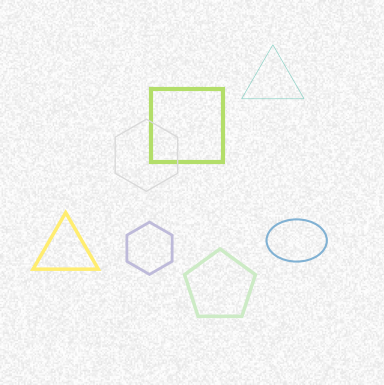[{"shape": "triangle", "thickness": 0.5, "radius": 0.47, "center": [0.709, 0.79]}, {"shape": "hexagon", "thickness": 2, "radius": 0.34, "center": [0.388, 0.355]}, {"shape": "oval", "thickness": 1.5, "radius": 0.39, "center": [0.771, 0.375]}, {"shape": "square", "thickness": 3, "radius": 0.47, "center": [0.486, 0.674]}, {"shape": "hexagon", "thickness": 1, "radius": 0.47, "center": [0.38, 0.597]}, {"shape": "pentagon", "thickness": 2.5, "radius": 0.48, "center": [0.571, 0.257]}, {"shape": "triangle", "thickness": 2.5, "radius": 0.49, "center": [0.171, 0.35]}]